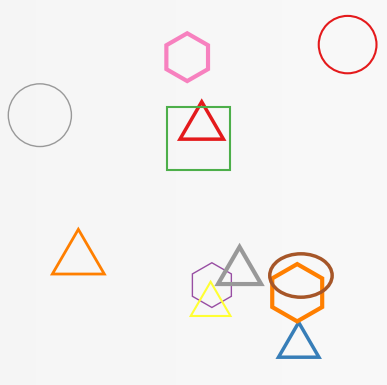[{"shape": "circle", "thickness": 1.5, "radius": 0.37, "center": [0.897, 0.884]}, {"shape": "triangle", "thickness": 2.5, "radius": 0.32, "center": [0.521, 0.671]}, {"shape": "triangle", "thickness": 2.5, "radius": 0.3, "center": [0.771, 0.102]}, {"shape": "square", "thickness": 1.5, "radius": 0.41, "center": [0.512, 0.64]}, {"shape": "hexagon", "thickness": 1, "radius": 0.29, "center": [0.547, 0.259]}, {"shape": "triangle", "thickness": 2, "radius": 0.39, "center": [0.202, 0.327]}, {"shape": "hexagon", "thickness": 3, "radius": 0.37, "center": [0.767, 0.24]}, {"shape": "triangle", "thickness": 1.5, "radius": 0.3, "center": [0.543, 0.209]}, {"shape": "oval", "thickness": 2.5, "radius": 0.4, "center": [0.777, 0.284]}, {"shape": "hexagon", "thickness": 3, "radius": 0.31, "center": [0.483, 0.851]}, {"shape": "circle", "thickness": 1, "radius": 0.41, "center": [0.103, 0.701]}, {"shape": "triangle", "thickness": 3, "radius": 0.32, "center": [0.618, 0.294]}]